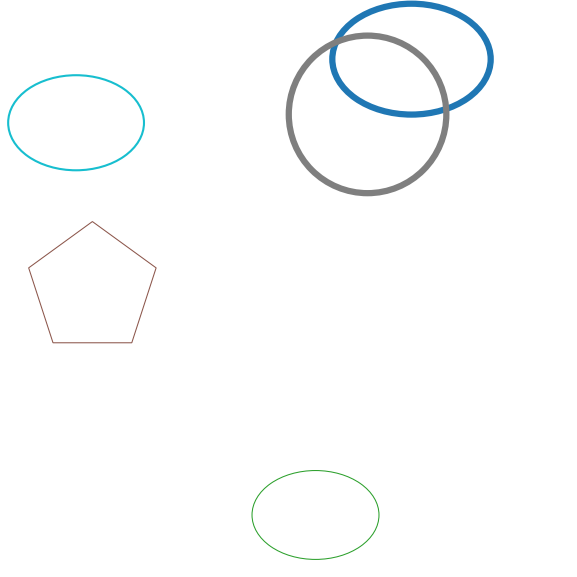[{"shape": "oval", "thickness": 3, "radius": 0.69, "center": [0.713, 0.897]}, {"shape": "oval", "thickness": 0.5, "radius": 0.55, "center": [0.546, 0.107]}, {"shape": "pentagon", "thickness": 0.5, "radius": 0.58, "center": [0.16, 0.499]}, {"shape": "circle", "thickness": 3, "radius": 0.68, "center": [0.636, 0.801]}, {"shape": "oval", "thickness": 1, "radius": 0.59, "center": [0.132, 0.787]}]